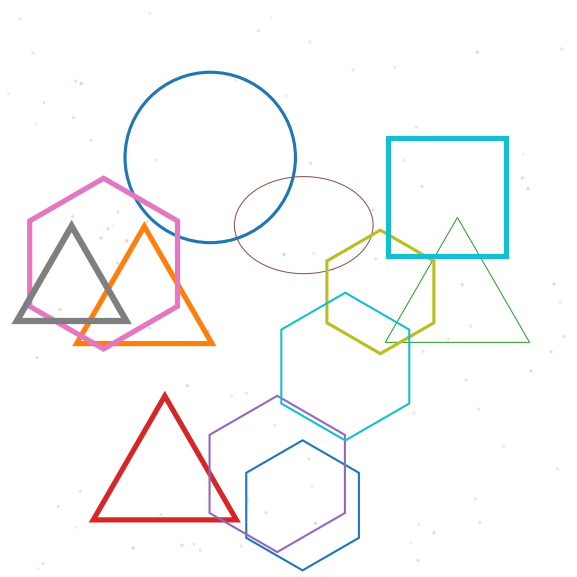[{"shape": "circle", "thickness": 1.5, "radius": 0.74, "center": [0.364, 0.726]}, {"shape": "hexagon", "thickness": 1, "radius": 0.56, "center": [0.524, 0.124]}, {"shape": "triangle", "thickness": 2.5, "radius": 0.68, "center": [0.25, 0.472]}, {"shape": "triangle", "thickness": 0.5, "radius": 0.72, "center": [0.792, 0.478]}, {"shape": "triangle", "thickness": 2.5, "radius": 0.72, "center": [0.285, 0.17]}, {"shape": "hexagon", "thickness": 1, "radius": 0.68, "center": [0.48, 0.178]}, {"shape": "oval", "thickness": 0.5, "radius": 0.6, "center": [0.526, 0.609]}, {"shape": "hexagon", "thickness": 2.5, "radius": 0.74, "center": [0.179, 0.543]}, {"shape": "triangle", "thickness": 3, "radius": 0.55, "center": [0.124, 0.498]}, {"shape": "hexagon", "thickness": 1.5, "radius": 0.53, "center": [0.659, 0.494]}, {"shape": "square", "thickness": 2.5, "radius": 0.51, "center": [0.775, 0.659]}, {"shape": "hexagon", "thickness": 1, "radius": 0.64, "center": [0.598, 0.364]}]